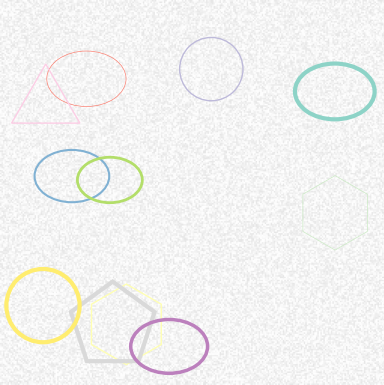[{"shape": "oval", "thickness": 3, "radius": 0.52, "center": [0.87, 0.762]}, {"shape": "hexagon", "thickness": 1, "radius": 0.52, "center": [0.328, 0.157]}, {"shape": "circle", "thickness": 1, "radius": 0.41, "center": [0.549, 0.82]}, {"shape": "oval", "thickness": 0.5, "radius": 0.51, "center": [0.224, 0.795]}, {"shape": "oval", "thickness": 1.5, "radius": 0.49, "center": [0.187, 0.543]}, {"shape": "oval", "thickness": 2, "radius": 0.42, "center": [0.285, 0.533]}, {"shape": "triangle", "thickness": 1, "radius": 0.51, "center": [0.119, 0.731]}, {"shape": "pentagon", "thickness": 3, "radius": 0.57, "center": [0.293, 0.154]}, {"shape": "oval", "thickness": 2.5, "radius": 0.5, "center": [0.439, 0.1]}, {"shape": "hexagon", "thickness": 0.5, "radius": 0.48, "center": [0.87, 0.447]}, {"shape": "circle", "thickness": 3, "radius": 0.48, "center": [0.112, 0.206]}]